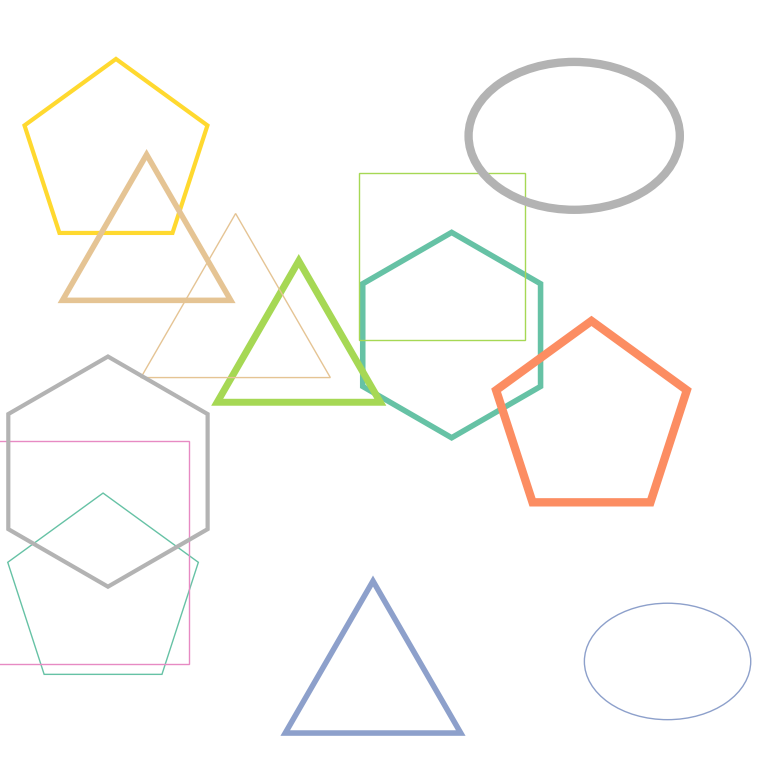[{"shape": "hexagon", "thickness": 2, "radius": 0.67, "center": [0.587, 0.565]}, {"shape": "pentagon", "thickness": 0.5, "radius": 0.65, "center": [0.134, 0.23]}, {"shape": "pentagon", "thickness": 3, "radius": 0.65, "center": [0.768, 0.453]}, {"shape": "triangle", "thickness": 2, "radius": 0.66, "center": [0.484, 0.114]}, {"shape": "oval", "thickness": 0.5, "radius": 0.54, "center": [0.867, 0.141]}, {"shape": "square", "thickness": 0.5, "radius": 0.72, "center": [0.1, 0.282]}, {"shape": "triangle", "thickness": 2.5, "radius": 0.61, "center": [0.388, 0.539]}, {"shape": "square", "thickness": 0.5, "radius": 0.54, "center": [0.574, 0.667]}, {"shape": "pentagon", "thickness": 1.5, "radius": 0.62, "center": [0.151, 0.799]}, {"shape": "triangle", "thickness": 2, "radius": 0.63, "center": [0.19, 0.673]}, {"shape": "triangle", "thickness": 0.5, "radius": 0.71, "center": [0.306, 0.581]}, {"shape": "hexagon", "thickness": 1.5, "radius": 0.75, "center": [0.14, 0.388]}, {"shape": "oval", "thickness": 3, "radius": 0.69, "center": [0.746, 0.824]}]